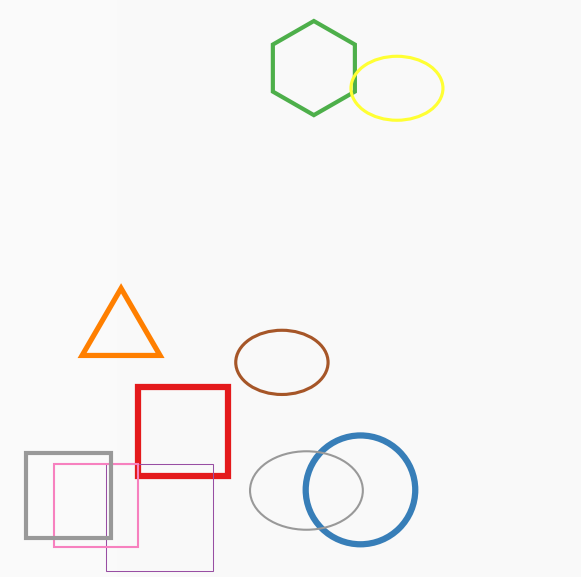[{"shape": "square", "thickness": 3, "radius": 0.39, "center": [0.316, 0.252]}, {"shape": "circle", "thickness": 3, "radius": 0.47, "center": [0.62, 0.151]}, {"shape": "hexagon", "thickness": 2, "radius": 0.41, "center": [0.54, 0.881]}, {"shape": "square", "thickness": 0.5, "radius": 0.46, "center": [0.274, 0.103]}, {"shape": "triangle", "thickness": 2.5, "radius": 0.39, "center": [0.208, 0.422]}, {"shape": "oval", "thickness": 1.5, "radius": 0.4, "center": [0.683, 0.846]}, {"shape": "oval", "thickness": 1.5, "radius": 0.4, "center": [0.485, 0.372]}, {"shape": "square", "thickness": 1, "radius": 0.36, "center": [0.165, 0.124]}, {"shape": "oval", "thickness": 1, "radius": 0.49, "center": [0.527, 0.15]}, {"shape": "square", "thickness": 2, "radius": 0.37, "center": [0.118, 0.141]}]